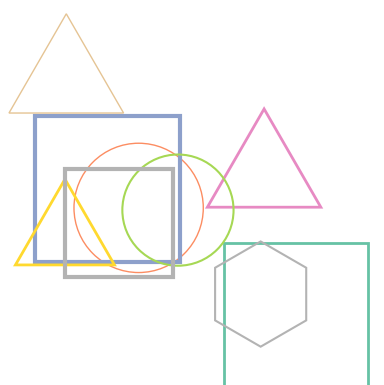[{"shape": "square", "thickness": 2, "radius": 0.93, "center": [0.769, 0.181]}, {"shape": "circle", "thickness": 1, "radius": 0.84, "center": [0.36, 0.46]}, {"shape": "square", "thickness": 3, "radius": 0.94, "center": [0.278, 0.509]}, {"shape": "triangle", "thickness": 2, "radius": 0.85, "center": [0.686, 0.547]}, {"shape": "circle", "thickness": 1.5, "radius": 0.72, "center": [0.462, 0.454]}, {"shape": "triangle", "thickness": 2, "radius": 0.74, "center": [0.169, 0.386]}, {"shape": "triangle", "thickness": 1, "radius": 0.86, "center": [0.172, 0.792]}, {"shape": "square", "thickness": 3, "radius": 0.7, "center": [0.31, 0.421]}, {"shape": "hexagon", "thickness": 1.5, "radius": 0.68, "center": [0.677, 0.236]}]